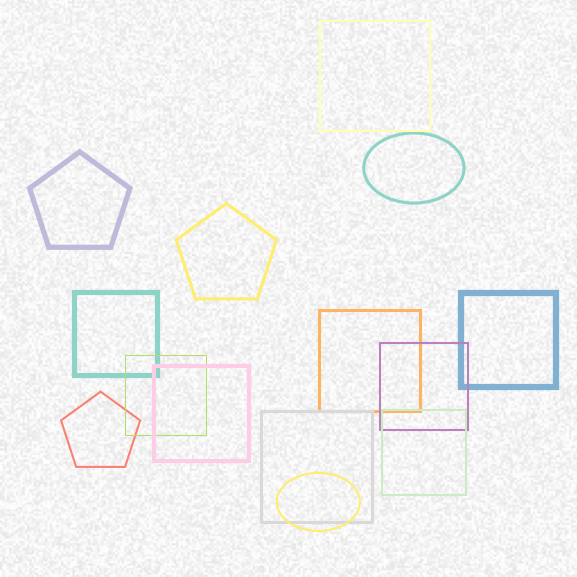[{"shape": "square", "thickness": 2.5, "radius": 0.36, "center": [0.199, 0.422]}, {"shape": "oval", "thickness": 1.5, "radius": 0.43, "center": [0.717, 0.708]}, {"shape": "square", "thickness": 1, "radius": 0.48, "center": [0.649, 0.868]}, {"shape": "pentagon", "thickness": 2.5, "radius": 0.46, "center": [0.138, 0.645]}, {"shape": "pentagon", "thickness": 1, "radius": 0.36, "center": [0.174, 0.249]}, {"shape": "square", "thickness": 3, "radius": 0.41, "center": [0.88, 0.41]}, {"shape": "square", "thickness": 1.5, "radius": 0.44, "center": [0.64, 0.375]}, {"shape": "square", "thickness": 0.5, "radius": 0.35, "center": [0.286, 0.315]}, {"shape": "square", "thickness": 2, "radius": 0.41, "center": [0.349, 0.283]}, {"shape": "square", "thickness": 1.5, "radius": 0.48, "center": [0.548, 0.191]}, {"shape": "square", "thickness": 1, "radius": 0.38, "center": [0.734, 0.33]}, {"shape": "square", "thickness": 1, "radius": 0.37, "center": [0.734, 0.216]}, {"shape": "oval", "thickness": 1, "radius": 0.36, "center": [0.551, 0.13]}, {"shape": "pentagon", "thickness": 1.5, "radius": 0.46, "center": [0.392, 0.556]}]